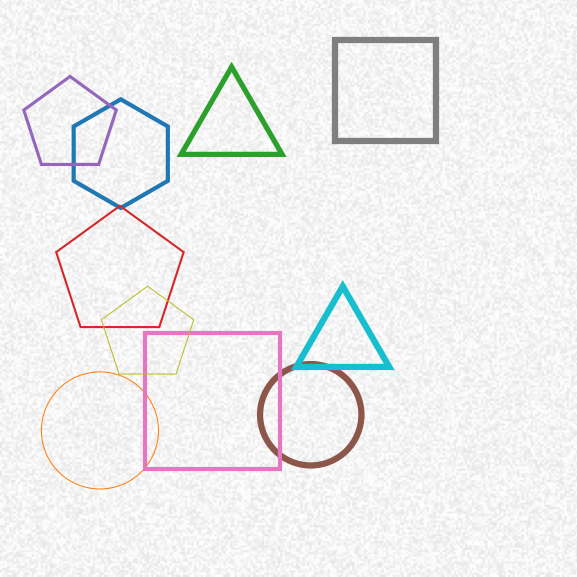[{"shape": "hexagon", "thickness": 2, "radius": 0.47, "center": [0.209, 0.733]}, {"shape": "circle", "thickness": 0.5, "radius": 0.51, "center": [0.173, 0.254]}, {"shape": "triangle", "thickness": 2.5, "radius": 0.5, "center": [0.401, 0.782]}, {"shape": "pentagon", "thickness": 1, "radius": 0.58, "center": [0.208, 0.527]}, {"shape": "pentagon", "thickness": 1.5, "radius": 0.42, "center": [0.121, 0.783]}, {"shape": "circle", "thickness": 3, "radius": 0.44, "center": [0.538, 0.281]}, {"shape": "square", "thickness": 2, "radius": 0.59, "center": [0.368, 0.305]}, {"shape": "square", "thickness": 3, "radius": 0.44, "center": [0.667, 0.842]}, {"shape": "pentagon", "thickness": 0.5, "radius": 0.42, "center": [0.256, 0.419]}, {"shape": "triangle", "thickness": 3, "radius": 0.47, "center": [0.594, 0.41]}]